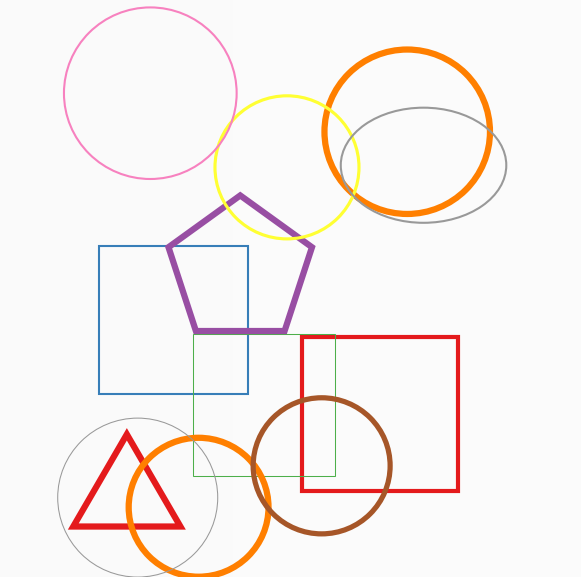[{"shape": "triangle", "thickness": 3, "radius": 0.53, "center": [0.218, 0.141]}, {"shape": "square", "thickness": 2, "radius": 0.67, "center": [0.653, 0.282]}, {"shape": "square", "thickness": 1, "radius": 0.64, "center": [0.298, 0.445]}, {"shape": "square", "thickness": 0.5, "radius": 0.61, "center": [0.455, 0.298]}, {"shape": "pentagon", "thickness": 3, "radius": 0.65, "center": [0.413, 0.531]}, {"shape": "circle", "thickness": 3, "radius": 0.71, "center": [0.701, 0.771]}, {"shape": "circle", "thickness": 3, "radius": 0.6, "center": [0.342, 0.121]}, {"shape": "circle", "thickness": 1.5, "radius": 0.62, "center": [0.494, 0.709]}, {"shape": "circle", "thickness": 2.5, "radius": 0.59, "center": [0.553, 0.193]}, {"shape": "circle", "thickness": 1, "radius": 0.74, "center": [0.259, 0.838]}, {"shape": "circle", "thickness": 0.5, "radius": 0.69, "center": [0.237, 0.137]}, {"shape": "oval", "thickness": 1, "radius": 0.71, "center": [0.729, 0.713]}]